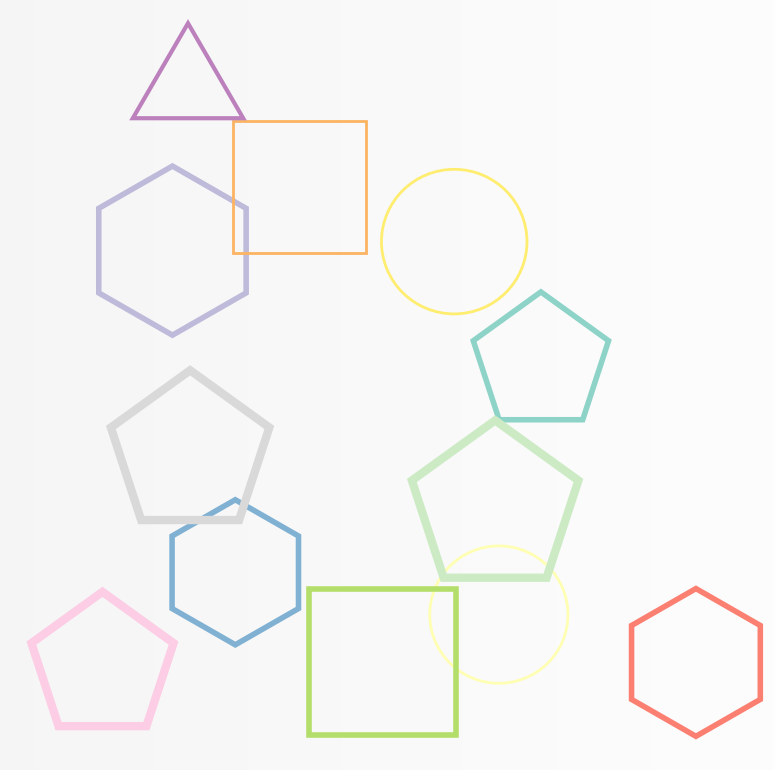[{"shape": "pentagon", "thickness": 2, "radius": 0.46, "center": [0.698, 0.529]}, {"shape": "circle", "thickness": 1, "radius": 0.45, "center": [0.644, 0.202]}, {"shape": "hexagon", "thickness": 2, "radius": 0.55, "center": [0.223, 0.675]}, {"shape": "hexagon", "thickness": 2, "radius": 0.48, "center": [0.898, 0.14]}, {"shape": "hexagon", "thickness": 2, "radius": 0.47, "center": [0.304, 0.257]}, {"shape": "square", "thickness": 1, "radius": 0.43, "center": [0.386, 0.757]}, {"shape": "square", "thickness": 2, "radius": 0.47, "center": [0.494, 0.14]}, {"shape": "pentagon", "thickness": 3, "radius": 0.48, "center": [0.132, 0.135]}, {"shape": "pentagon", "thickness": 3, "radius": 0.54, "center": [0.245, 0.412]}, {"shape": "triangle", "thickness": 1.5, "radius": 0.41, "center": [0.243, 0.888]}, {"shape": "pentagon", "thickness": 3, "radius": 0.56, "center": [0.639, 0.341]}, {"shape": "circle", "thickness": 1, "radius": 0.47, "center": [0.586, 0.686]}]